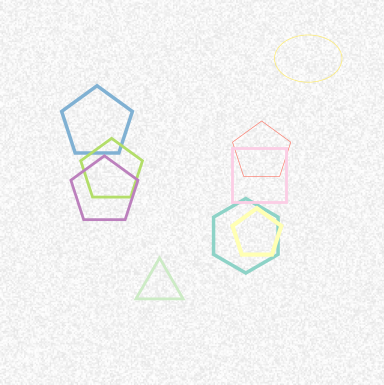[{"shape": "hexagon", "thickness": 2.5, "radius": 0.48, "center": [0.638, 0.388]}, {"shape": "pentagon", "thickness": 3, "radius": 0.33, "center": [0.667, 0.393]}, {"shape": "pentagon", "thickness": 0.5, "radius": 0.4, "center": [0.68, 0.606]}, {"shape": "pentagon", "thickness": 2.5, "radius": 0.48, "center": [0.252, 0.681]}, {"shape": "pentagon", "thickness": 2, "radius": 0.42, "center": [0.29, 0.556]}, {"shape": "square", "thickness": 2, "radius": 0.35, "center": [0.673, 0.544]}, {"shape": "pentagon", "thickness": 2, "radius": 0.46, "center": [0.271, 0.504]}, {"shape": "triangle", "thickness": 2, "radius": 0.35, "center": [0.414, 0.259]}, {"shape": "oval", "thickness": 0.5, "radius": 0.44, "center": [0.801, 0.848]}]